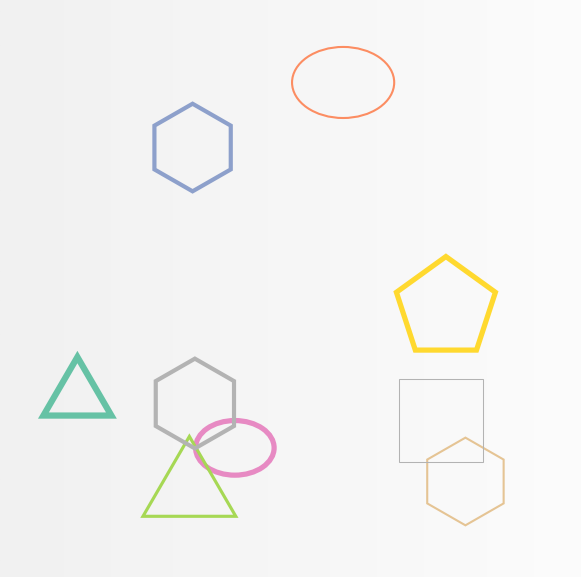[{"shape": "triangle", "thickness": 3, "radius": 0.34, "center": [0.133, 0.313]}, {"shape": "oval", "thickness": 1, "radius": 0.44, "center": [0.59, 0.856]}, {"shape": "hexagon", "thickness": 2, "radius": 0.38, "center": [0.331, 0.744]}, {"shape": "oval", "thickness": 2.5, "radius": 0.34, "center": [0.404, 0.224]}, {"shape": "triangle", "thickness": 1.5, "radius": 0.46, "center": [0.326, 0.151]}, {"shape": "pentagon", "thickness": 2.5, "radius": 0.45, "center": [0.767, 0.465]}, {"shape": "hexagon", "thickness": 1, "radius": 0.38, "center": [0.801, 0.165]}, {"shape": "hexagon", "thickness": 2, "radius": 0.39, "center": [0.335, 0.3]}, {"shape": "square", "thickness": 0.5, "radius": 0.36, "center": [0.758, 0.271]}]